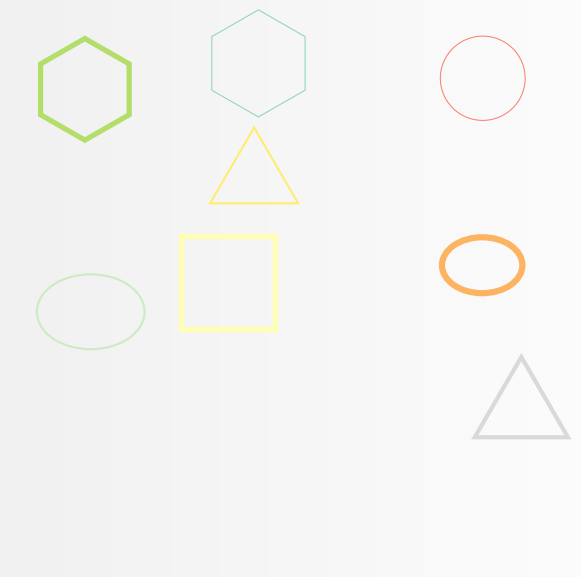[{"shape": "hexagon", "thickness": 0.5, "radius": 0.46, "center": [0.445, 0.889]}, {"shape": "square", "thickness": 2.5, "radius": 0.4, "center": [0.392, 0.51]}, {"shape": "circle", "thickness": 0.5, "radius": 0.36, "center": [0.831, 0.864]}, {"shape": "oval", "thickness": 3, "radius": 0.35, "center": [0.83, 0.54]}, {"shape": "hexagon", "thickness": 2.5, "radius": 0.44, "center": [0.146, 0.844]}, {"shape": "triangle", "thickness": 2, "radius": 0.46, "center": [0.897, 0.288]}, {"shape": "oval", "thickness": 1, "radius": 0.46, "center": [0.156, 0.459]}, {"shape": "triangle", "thickness": 1, "radius": 0.44, "center": [0.437, 0.691]}]